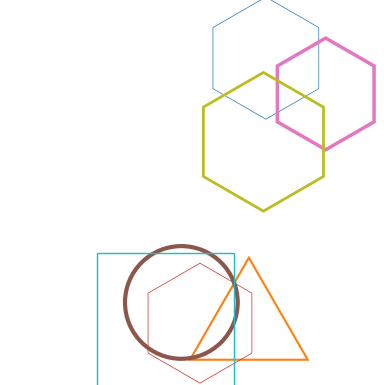[{"shape": "hexagon", "thickness": 0.5, "radius": 0.79, "center": [0.691, 0.849]}, {"shape": "triangle", "thickness": 1.5, "radius": 0.88, "center": [0.646, 0.154]}, {"shape": "hexagon", "thickness": 0.5, "radius": 0.78, "center": [0.519, 0.161]}, {"shape": "circle", "thickness": 3, "radius": 0.73, "center": [0.471, 0.214]}, {"shape": "hexagon", "thickness": 2.5, "radius": 0.73, "center": [0.846, 0.756]}, {"shape": "hexagon", "thickness": 2, "radius": 0.9, "center": [0.684, 0.632]}, {"shape": "square", "thickness": 1, "radius": 0.89, "center": [0.431, 0.166]}]